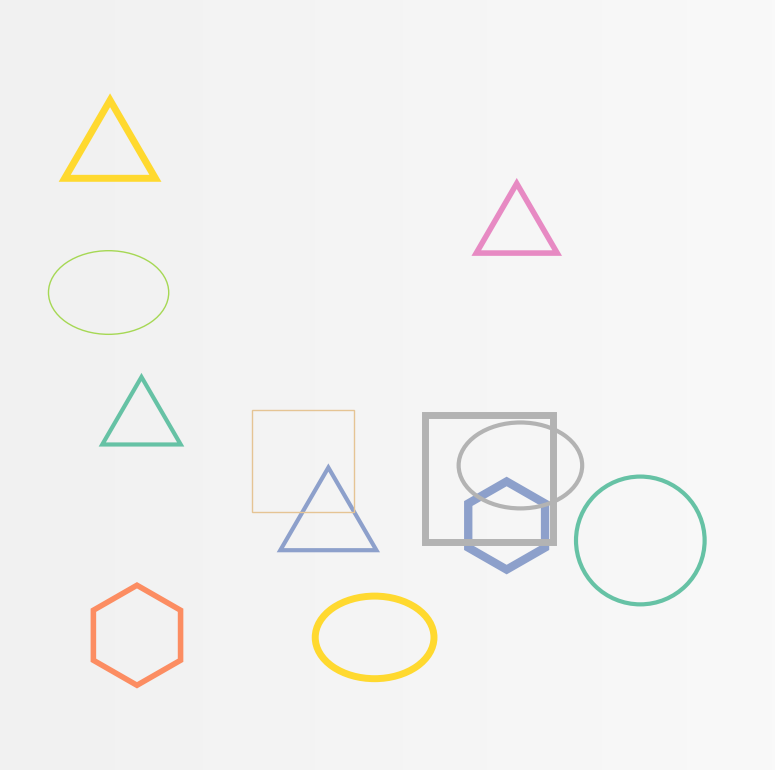[{"shape": "circle", "thickness": 1.5, "radius": 0.41, "center": [0.826, 0.298]}, {"shape": "triangle", "thickness": 1.5, "radius": 0.29, "center": [0.183, 0.452]}, {"shape": "hexagon", "thickness": 2, "radius": 0.32, "center": [0.177, 0.175]}, {"shape": "hexagon", "thickness": 3, "radius": 0.29, "center": [0.654, 0.317]}, {"shape": "triangle", "thickness": 1.5, "radius": 0.36, "center": [0.424, 0.321]}, {"shape": "triangle", "thickness": 2, "radius": 0.3, "center": [0.667, 0.701]}, {"shape": "oval", "thickness": 0.5, "radius": 0.39, "center": [0.14, 0.62]}, {"shape": "triangle", "thickness": 2.5, "radius": 0.34, "center": [0.142, 0.802]}, {"shape": "oval", "thickness": 2.5, "radius": 0.38, "center": [0.483, 0.172]}, {"shape": "square", "thickness": 0.5, "radius": 0.33, "center": [0.391, 0.402]}, {"shape": "oval", "thickness": 1.5, "radius": 0.4, "center": [0.671, 0.396]}, {"shape": "square", "thickness": 2.5, "radius": 0.41, "center": [0.631, 0.379]}]